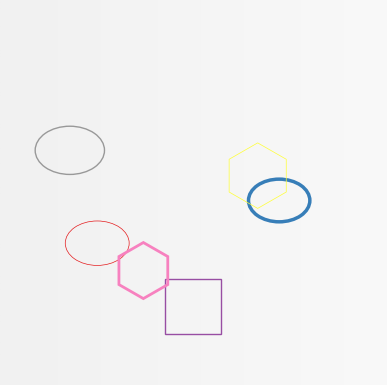[{"shape": "oval", "thickness": 0.5, "radius": 0.41, "center": [0.251, 0.368]}, {"shape": "oval", "thickness": 2.5, "radius": 0.4, "center": [0.72, 0.479]}, {"shape": "square", "thickness": 1, "radius": 0.36, "center": [0.498, 0.204]}, {"shape": "hexagon", "thickness": 0.5, "radius": 0.43, "center": [0.665, 0.544]}, {"shape": "hexagon", "thickness": 2, "radius": 0.36, "center": [0.37, 0.297]}, {"shape": "oval", "thickness": 1, "radius": 0.45, "center": [0.18, 0.61]}]